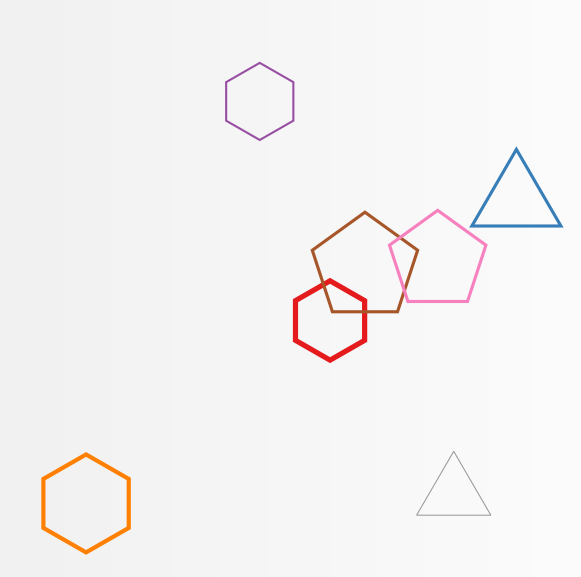[{"shape": "hexagon", "thickness": 2.5, "radius": 0.34, "center": [0.568, 0.444]}, {"shape": "triangle", "thickness": 1.5, "radius": 0.44, "center": [0.888, 0.652]}, {"shape": "hexagon", "thickness": 1, "radius": 0.33, "center": [0.447, 0.824]}, {"shape": "hexagon", "thickness": 2, "radius": 0.42, "center": [0.148, 0.127]}, {"shape": "pentagon", "thickness": 1.5, "radius": 0.48, "center": [0.628, 0.536]}, {"shape": "pentagon", "thickness": 1.5, "radius": 0.44, "center": [0.753, 0.548]}, {"shape": "triangle", "thickness": 0.5, "radius": 0.37, "center": [0.781, 0.144]}]